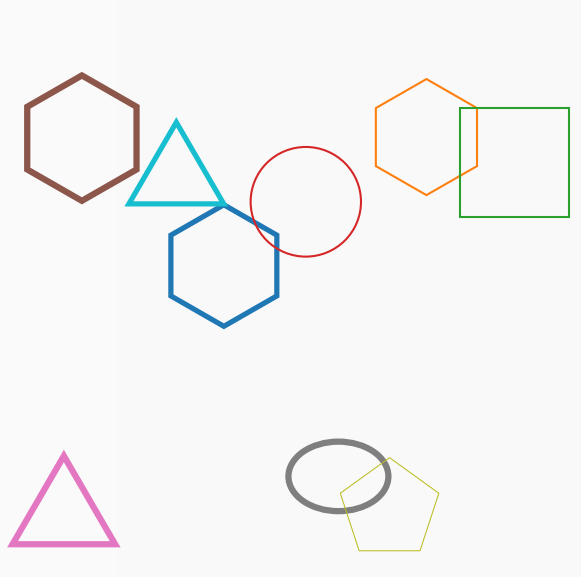[{"shape": "hexagon", "thickness": 2.5, "radius": 0.53, "center": [0.385, 0.539]}, {"shape": "hexagon", "thickness": 1, "radius": 0.5, "center": [0.734, 0.762]}, {"shape": "square", "thickness": 1, "radius": 0.47, "center": [0.885, 0.717]}, {"shape": "circle", "thickness": 1, "radius": 0.47, "center": [0.526, 0.65]}, {"shape": "hexagon", "thickness": 3, "radius": 0.54, "center": [0.141, 0.76]}, {"shape": "triangle", "thickness": 3, "radius": 0.51, "center": [0.11, 0.108]}, {"shape": "oval", "thickness": 3, "radius": 0.43, "center": [0.582, 0.174]}, {"shape": "pentagon", "thickness": 0.5, "radius": 0.45, "center": [0.67, 0.118]}, {"shape": "triangle", "thickness": 2.5, "radius": 0.47, "center": [0.303, 0.693]}]